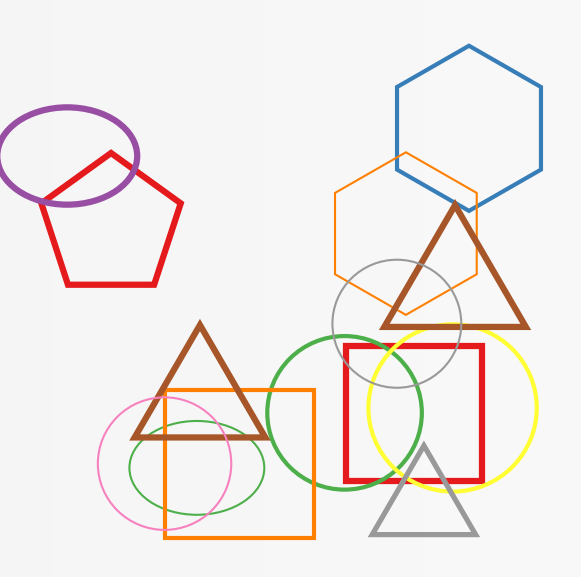[{"shape": "pentagon", "thickness": 3, "radius": 0.63, "center": [0.191, 0.608]}, {"shape": "square", "thickness": 3, "radius": 0.58, "center": [0.712, 0.283]}, {"shape": "hexagon", "thickness": 2, "radius": 0.71, "center": [0.807, 0.777]}, {"shape": "circle", "thickness": 2, "radius": 0.66, "center": [0.593, 0.284]}, {"shape": "oval", "thickness": 1, "radius": 0.58, "center": [0.339, 0.189]}, {"shape": "oval", "thickness": 3, "radius": 0.6, "center": [0.116, 0.729]}, {"shape": "square", "thickness": 2, "radius": 0.64, "center": [0.413, 0.195]}, {"shape": "hexagon", "thickness": 1, "radius": 0.7, "center": [0.698, 0.595]}, {"shape": "circle", "thickness": 2, "radius": 0.72, "center": [0.779, 0.293]}, {"shape": "triangle", "thickness": 3, "radius": 0.7, "center": [0.783, 0.503]}, {"shape": "triangle", "thickness": 3, "radius": 0.65, "center": [0.344, 0.307]}, {"shape": "circle", "thickness": 1, "radius": 0.57, "center": [0.283, 0.196]}, {"shape": "triangle", "thickness": 2.5, "radius": 0.51, "center": [0.729, 0.125]}, {"shape": "circle", "thickness": 1, "radius": 0.55, "center": [0.683, 0.439]}]